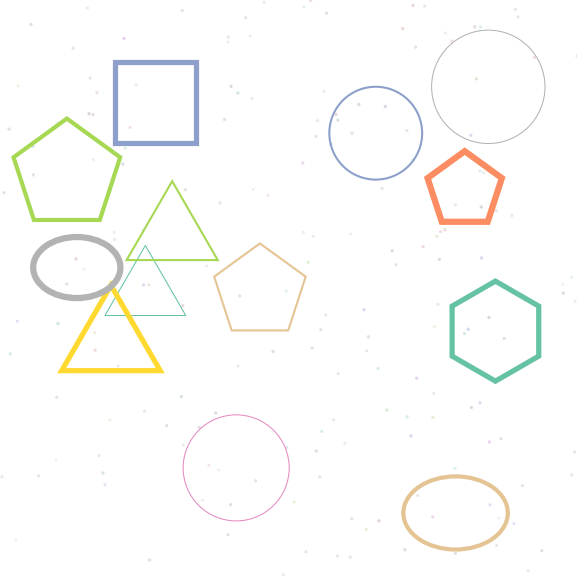[{"shape": "triangle", "thickness": 0.5, "radius": 0.4, "center": [0.252, 0.493]}, {"shape": "hexagon", "thickness": 2.5, "radius": 0.43, "center": [0.858, 0.426]}, {"shape": "pentagon", "thickness": 3, "radius": 0.34, "center": [0.805, 0.67]}, {"shape": "circle", "thickness": 1, "radius": 0.4, "center": [0.651, 0.769]}, {"shape": "square", "thickness": 2.5, "radius": 0.35, "center": [0.27, 0.822]}, {"shape": "circle", "thickness": 0.5, "radius": 0.46, "center": [0.409, 0.189]}, {"shape": "pentagon", "thickness": 2, "radius": 0.49, "center": [0.116, 0.697]}, {"shape": "triangle", "thickness": 1, "radius": 0.46, "center": [0.298, 0.594]}, {"shape": "triangle", "thickness": 2.5, "radius": 0.49, "center": [0.192, 0.407]}, {"shape": "pentagon", "thickness": 1, "radius": 0.42, "center": [0.45, 0.494]}, {"shape": "oval", "thickness": 2, "radius": 0.45, "center": [0.789, 0.111]}, {"shape": "circle", "thickness": 0.5, "radius": 0.49, "center": [0.846, 0.849]}, {"shape": "oval", "thickness": 3, "radius": 0.38, "center": [0.133, 0.536]}]